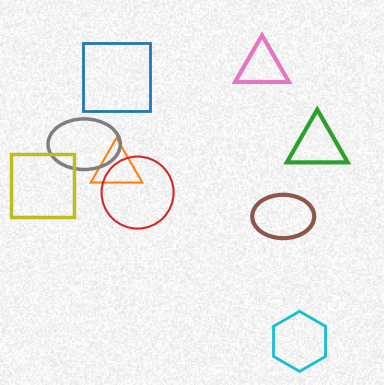[{"shape": "square", "thickness": 2, "radius": 0.44, "center": [0.303, 0.8]}, {"shape": "triangle", "thickness": 1.5, "radius": 0.39, "center": [0.303, 0.565]}, {"shape": "triangle", "thickness": 3, "radius": 0.46, "center": [0.824, 0.624]}, {"shape": "circle", "thickness": 1.5, "radius": 0.47, "center": [0.357, 0.5]}, {"shape": "oval", "thickness": 3, "radius": 0.4, "center": [0.736, 0.438]}, {"shape": "triangle", "thickness": 3, "radius": 0.4, "center": [0.681, 0.827]}, {"shape": "oval", "thickness": 2.5, "radius": 0.47, "center": [0.219, 0.625]}, {"shape": "square", "thickness": 2.5, "radius": 0.41, "center": [0.11, 0.518]}, {"shape": "hexagon", "thickness": 2, "radius": 0.39, "center": [0.778, 0.113]}]